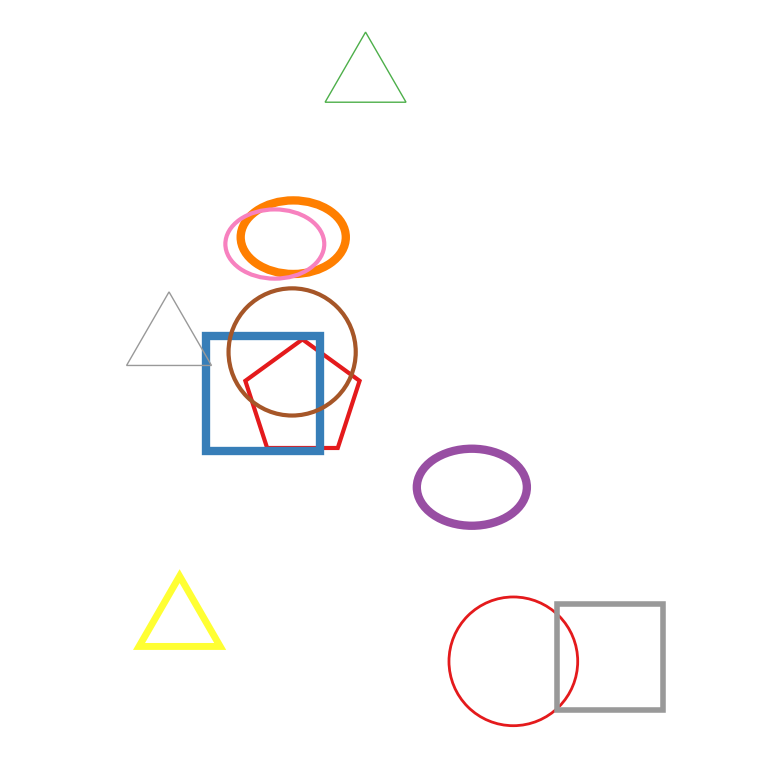[{"shape": "circle", "thickness": 1, "radius": 0.42, "center": [0.667, 0.141]}, {"shape": "pentagon", "thickness": 1.5, "radius": 0.39, "center": [0.393, 0.481]}, {"shape": "square", "thickness": 3, "radius": 0.37, "center": [0.342, 0.489]}, {"shape": "triangle", "thickness": 0.5, "radius": 0.3, "center": [0.475, 0.898]}, {"shape": "oval", "thickness": 3, "radius": 0.36, "center": [0.613, 0.367]}, {"shape": "oval", "thickness": 3, "radius": 0.34, "center": [0.381, 0.692]}, {"shape": "triangle", "thickness": 2.5, "radius": 0.3, "center": [0.233, 0.191]}, {"shape": "circle", "thickness": 1.5, "radius": 0.41, "center": [0.379, 0.543]}, {"shape": "oval", "thickness": 1.5, "radius": 0.32, "center": [0.357, 0.683]}, {"shape": "square", "thickness": 2, "radius": 0.34, "center": [0.792, 0.146]}, {"shape": "triangle", "thickness": 0.5, "radius": 0.32, "center": [0.22, 0.557]}]